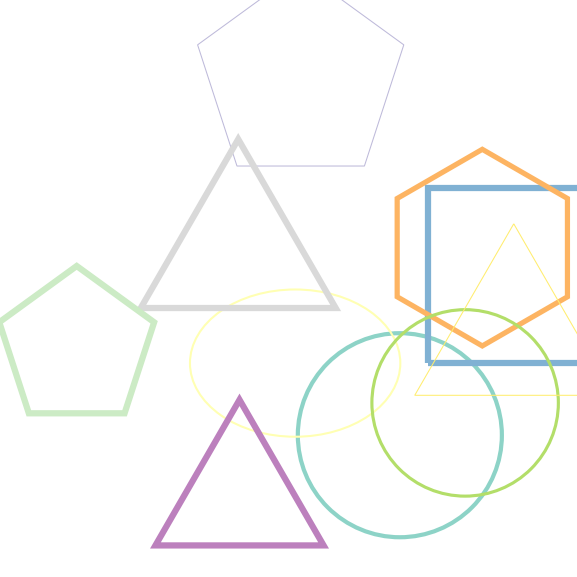[{"shape": "circle", "thickness": 2, "radius": 0.88, "center": [0.692, 0.246]}, {"shape": "oval", "thickness": 1, "radius": 0.91, "center": [0.511, 0.37]}, {"shape": "pentagon", "thickness": 0.5, "radius": 0.94, "center": [0.521, 0.863]}, {"shape": "square", "thickness": 3, "radius": 0.76, "center": [0.892, 0.522]}, {"shape": "hexagon", "thickness": 2.5, "radius": 0.85, "center": [0.835, 0.57]}, {"shape": "circle", "thickness": 1.5, "radius": 0.81, "center": [0.805, 0.301]}, {"shape": "triangle", "thickness": 3, "radius": 0.97, "center": [0.413, 0.563]}, {"shape": "triangle", "thickness": 3, "radius": 0.84, "center": [0.415, 0.139]}, {"shape": "pentagon", "thickness": 3, "radius": 0.7, "center": [0.133, 0.398]}, {"shape": "triangle", "thickness": 0.5, "radius": 0.99, "center": [0.89, 0.414]}]